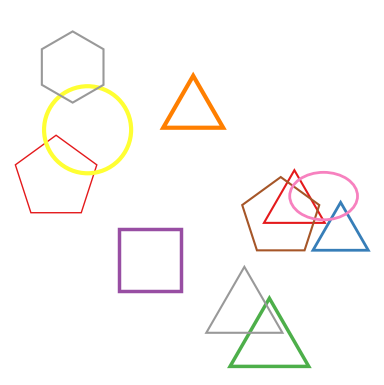[{"shape": "pentagon", "thickness": 1, "radius": 0.56, "center": [0.146, 0.537]}, {"shape": "triangle", "thickness": 1.5, "radius": 0.46, "center": [0.765, 0.467]}, {"shape": "triangle", "thickness": 2, "radius": 0.41, "center": [0.885, 0.391]}, {"shape": "triangle", "thickness": 2.5, "radius": 0.59, "center": [0.7, 0.107]}, {"shape": "square", "thickness": 2.5, "radius": 0.4, "center": [0.389, 0.324]}, {"shape": "triangle", "thickness": 3, "radius": 0.45, "center": [0.502, 0.713]}, {"shape": "circle", "thickness": 3, "radius": 0.57, "center": [0.228, 0.663]}, {"shape": "pentagon", "thickness": 1.5, "radius": 0.53, "center": [0.729, 0.435]}, {"shape": "oval", "thickness": 2, "radius": 0.44, "center": [0.841, 0.491]}, {"shape": "triangle", "thickness": 1.5, "radius": 0.57, "center": [0.635, 0.193]}, {"shape": "hexagon", "thickness": 1.5, "radius": 0.46, "center": [0.189, 0.826]}]